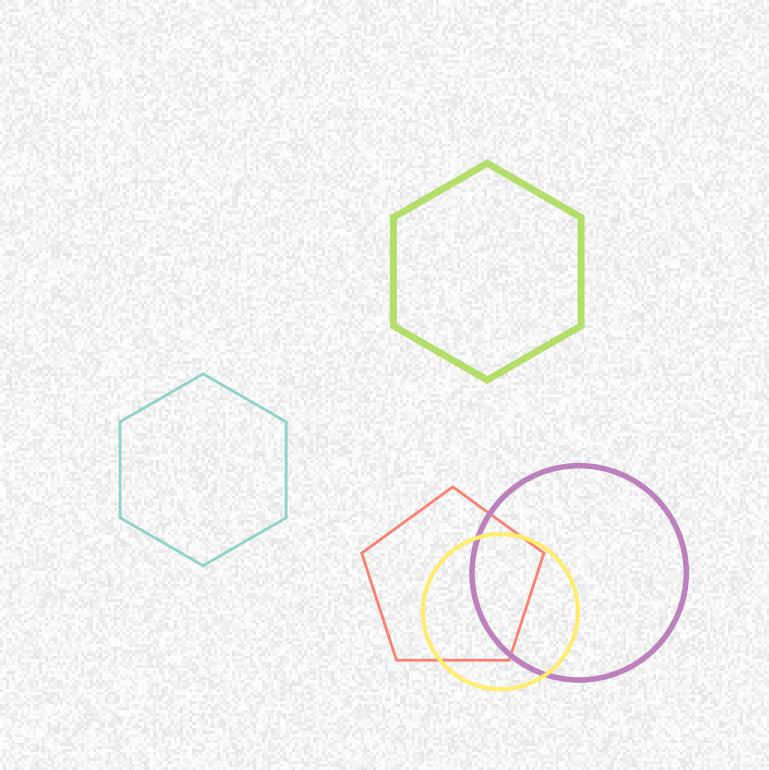[{"shape": "hexagon", "thickness": 1, "radius": 0.62, "center": [0.264, 0.39]}, {"shape": "pentagon", "thickness": 1, "radius": 0.62, "center": [0.588, 0.243]}, {"shape": "hexagon", "thickness": 2.5, "radius": 0.7, "center": [0.633, 0.647]}, {"shape": "circle", "thickness": 2, "radius": 0.7, "center": [0.752, 0.256]}, {"shape": "circle", "thickness": 1.5, "radius": 0.5, "center": [0.65, 0.206]}]